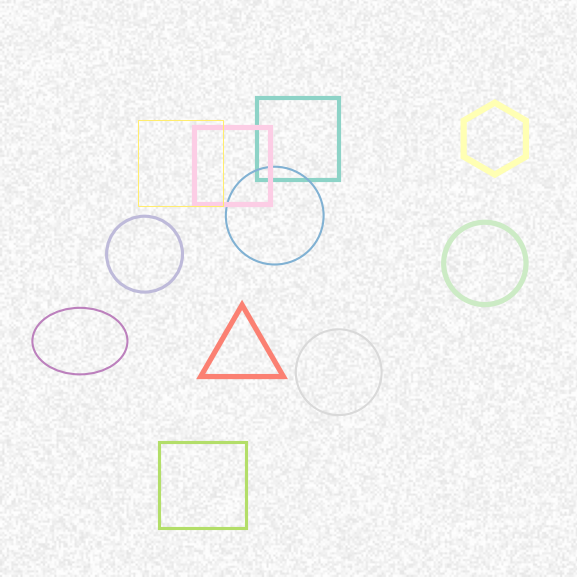[{"shape": "square", "thickness": 2, "radius": 0.36, "center": [0.516, 0.758]}, {"shape": "hexagon", "thickness": 3, "radius": 0.31, "center": [0.857, 0.759]}, {"shape": "circle", "thickness": 1.5, "radius": 0.33, "center": [0.25, 0.559]}, {"shape": "triangle", "thickness": 2.5, "radius": 0.41, "center": [0.419, 0.388]}, {"shape": "circle", "thickness": 1, "radius": 0.42, "center": [0.476, 0.626]}, {"shape": "square", "thickness": 1.5, "radius": 0.38, "center": [0.35, 0.159]}, {"shape": "square", "thickness": 2.5, "radius": 0.33, "center": [0.402, 0.713]}, {"shape": "circle", "thickness": 1, "radius": 0.37, "center": [0.586, 0.355]}, {"shape": "oval", "thickness": 1, "radius": 0.41, "center": [0.138, 0.408]}, {"shape": "circle", "thickness": 2.5, "radius": 0.36, "center": [0.84, 0.543]}, {"shape": "square", "thickness": 0.5, "radius": 0.37, "center": [0.313, 0.717]}]